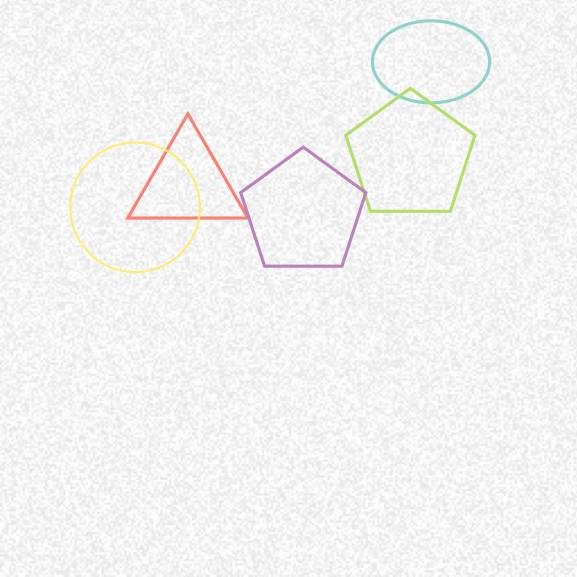[{"shape": "oval", "thickness": 1.5, "radius": 0.51, "center": [0.746, 0.892]}, {"shape": "triangle", "thickness": 1.5, "radius": 0.6, "center": [0.325, 0.682]}, {"shape": "pentagon", "thickness": 1.5, "radius": 0.59, "center": [0.711, 0.728]}, {"shape": "pentagon", "thickness": 1.5, "radius": 0.57, "center": [0.525, 0.63]}, {"shape": "circle", "thickness": 1, "radius": 0.56, "center": [0.234, 0.64]}]